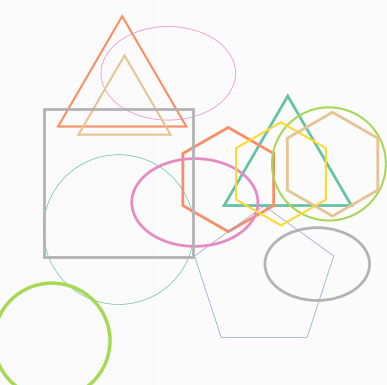[{"shape": "circle", "thickness": 0.5, "radius": 0.97, "center": [0.306, 0.404]}, {"shape": "triangle", "thickness": 2, "radius": 0.95, "center": [0.743, 0.561]}, {"shape": "hexagon", "thickness": 2, "radius": 0.68, "center": [0.589, 0.534]}, {"shape": "triangle", "thickness": 1.5, "radius": 0.96, "center": [0.315, 0.767]}, {"shape": "pentagon", "thickness": 0.5, "radius": 0.94, "center": [0.682, 0.277]}, {"shape": "oval", "thickness": 0.5, "radius": 0.87, "center": [0.434, 0.81]}, {"shape": "oval", "thickness": 2, "radius": 0.81, "center": [0.503, 0.474]}, {"shape": "circle", "thickness": 2.5, "radius": 0.75, "center": [0.134, 0.115]}, {"shape": "circle", "thickness": 1.5, "radius": 0.73, "center": [0.849, 0.574]}, {"shape": "hexagon", "thickness": 1.5, "radius": 0.67, "center": [0.725, 0.548]}, {"shape": "hexagon", "thickness": 2, "radius": 0.67, "center": [0.858, 0.574]}, {"shape": "triangle", "thickness": 1.5, "radius": 0.69, "center": [0.321, 0.719]}, {"shape": "square", "thickness": 2, "radius": 0.96, "center": [0.306, 0.525]}, {"shape": "oval", "thickness": 2, "radius": 0.68, "center": [0.819, 0.314]}]